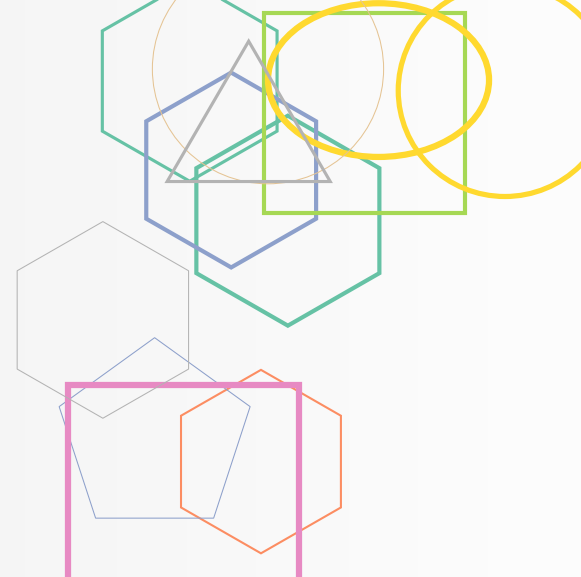[{"shape": "hexagon", "thickness": 2, "radius": 0.91, "center": [0.495, 0.617]}, {"shape": "hexagon", "thickness": 1.5, "radius": 0.87, "center": [0.326, 0.859]}, {"shape": "hexagon", "thickness": 1, "radius": 0.79, "center": [0.449, 0.2]}, {"shape": "hexagon", "thickness": 2, "radius": 0.84, "center": [0.398, 0.705]}, {"shape": "pentagon", "thickness": 0.5, "radius": 0.86, "center": [0.266, 0.242]}, {"shape": "square", "thickness": 3, "radius": 0.99, "center": [0.316, 0.134]}, {"shape": "square", "thickness": 2, "radius": 0.86, "center": [0.626, 0.803]}, {"shape": "oval", "thickness": 3, "radius": 0.95, "center": [0.651, 0.86]}, {"shape": "circle", "thickness": 2.5, "radius": 0.92, "center": [0.869, 0.842]}, {"shape": "circle", "thickness": 0.5, "radius": 0.99, "center": [0.461, 0.88]}, {"shape": "triangle", "thickness": 1.5, "radius": 0.81, "center": [0.428, 0.766]}, {"shape": "hexagon", "thickness": 0.5, "radius": 0.85, "center": [0.177, 0.445]}]